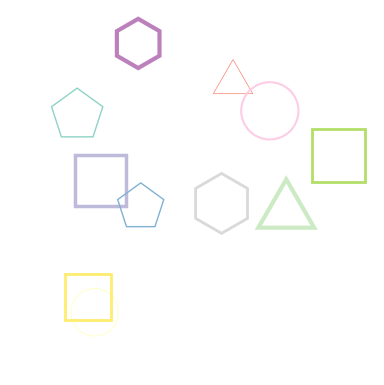[{"shape": "pentagon", "thickness": 1, "radius": 0.35, "center": [0.2, 0.701]}, {"shape": "circle", "thickness": 0.5, "radius": 0.31, "center": [0.246, 0.189]}, {"shape": "square", "thickness": 2.5, "radius": 0.33, "center": [0.261, 0.532]}, {"shape": "triangle", "thickness": 0.5, "radius": 0.3, "center": [0.605, 0.786]}, {"shape": "pentagon", "thickness": 1, "radius": 0.31, "center": [0.366, 0.462]}, {"shape": "square", "thickness": 2, "radius": 0.34, "center": [0.879, 0.597]}, {"shape": "circle", "thickness": 1.5, "radius": 0.37, "center": [0.701, 0.712]}, {"shape": "hexagon", "thickness": 2, "radius": 0.39, "center": [0.575, 0.472]}, {"shape": "hexagon", "thickness": 3, "radius": 0.32, "center": [0.359, 0.887]}, {"shape": "triangle", "thickness": 3, "radius": 0.42, "center": [0.743, 0.451]}, {"shape": "square", "thickness": 2, "radius": 0.3, "center": [0.228, 0.228]}]